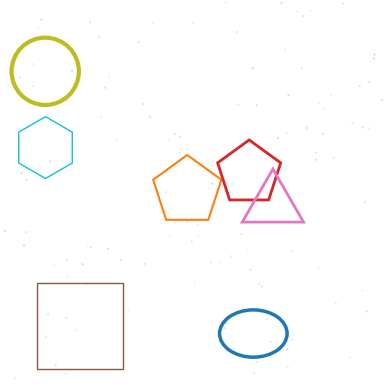[{"shape": "oval", "thickness": 2.5, "radius": 0.44, "center": [0.658, 0.134]}, {"shape": "pentagon", "thickness": 1.5, "radius": 0.47, "center": [0.486, 0.504]}, {"shape": "pentagon", "thickness": 2, "radius": 0.43, "center": [0.647, 0.55]}, {"shape": "square", "thickness": 1, "radius": 0.56, "center": [0.208, 0.154]}, {"shape": "triangle", "thickness": 2, "radius": 0.46, "center": [0.709, 0.469]}, {"shape": "circle", "thickness": 3, "radius": 0.44, "center": [0.117, 0.815]}, {"shape": "hexagon", "thickness": 1, "radius": 0.4, "center": [0.118, 0.617]}]